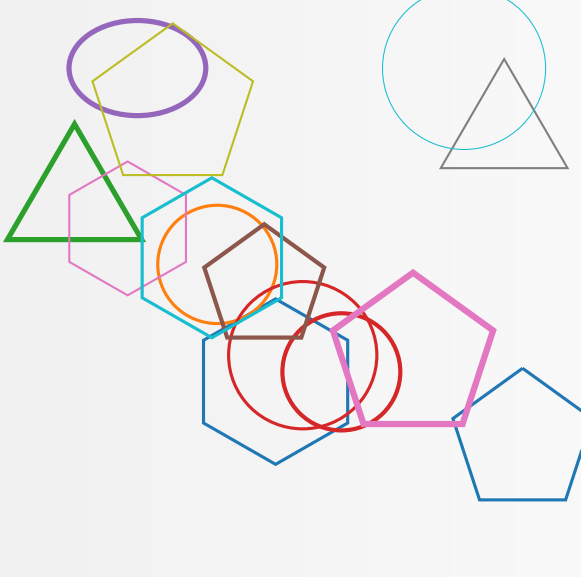[{"shape": "pentagon", "thickness": 1.5, "radius": 0.63, "center": [0.899, 0.235]}, {"shape": "hexagon", "thickness": 1.5, "radius": 0.72, "center": [0.474, 0.338]}, {"shape": "circle", "thickness": 1.5, "radius": 0.51, "center": [0.374, 0.541]}, {"shape": "triangle", "thickness": 2.5, "radius": 0.67, "center": [0.128, 0.651]}, {"shape": "circle", "thickness": 1.5, "radius": 0.64, "center": [0.521, 0.384]}, {"shape": "circle", "thickness": 2, "radius": 0.51, "center": [0.587, 0.355]}, {"shape": "oval", "thickness": 2.5, "radius": 0.59, "center": [0.236, 0.881]}, {"shape": "pentagon", "thickness": 2, "radius": 0.54, "center": [0.455, 0.502]}, {"shape": "pentagon", "thickness": 3, "radius": 0.72, "center": [0.711, 0.382]}, {"shape": "hexagon", "thickness": 1, "radius": 0.58, "center": [0.22, 0.604]}, {"shape": "triangle", "thickness": 1, "radius": 0.63, "center": [0.867, 0.771]}, {"shape": "pentagon", "thickness": 1, "radius": 0.73, "center": [0.297, 0.813]}, {"shape": "circle", "thickness": 0.5, "radius": 0.7, "center": [0.798, 0.881]}, {"shape": "hexagon", "thickness": 1.5, "radius": 0.69, "center": [0.364, 0.553]}]